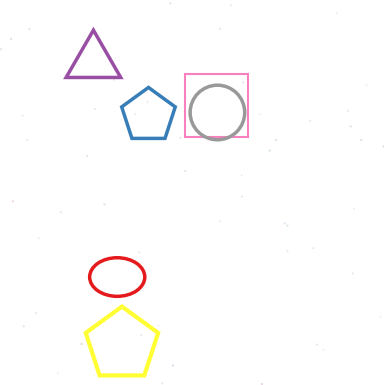[{"shape": "oval", "thickness": 2.5, "radius": 0.36, "center": [0.304, 0.28]}, {"shape": "pentagon", "thickness": 2.5, "radius": 0.37, "center": [0.386, 0.7]}, {"shape": "triangle", "thickness": 2.5, "radius": 0.41, "center": [0.243, 0.84]}, {"shape": "pentagon", "thickness": 3, "radius": 0.49, "center": [0.317, 0.105]}, {"shape": "square", "thickness": 1.5, "radius": 0.41, "center": [0.562, 0.725]}, {"shape": "circle", "thickness": 2.5, "radius": 0.35, "center": [0.565, 0.708]}]